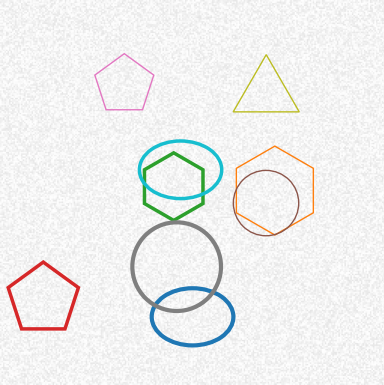[{"shape": "oval", "thickness": 3, "radius": 0.53, "center": [0.5, 0.177]}, {"shape": "hexagon", "thickness": 1, "radius": 0.58, "center": [0.714, 0.505]}, {"shape": "hexagon", "thickness": 2.5, "radius": 0.44, "center": [0.451, 0.515]}, {"shape": "pentagon", "thickness": 2.5, "radius": 0.48, "center": [0.112, 0.223]}, {"shape": "circle", "thickness": 1, "radius": 0.42, "center": [0.691, 0.473]}, {"shape": "pentagon", "thickness": 1, "radius": 0.4, "center": [0.323, 0.78]}, {"shape": "circle", "thickness": 3, "radius": 0.58, "center": [0.459, 0.307]}, {"shape": "triangle", "thickness": 1, "radius": 0.5, "center": [0.692, 0.759]}, {"shape": "oval", "thickness": 2.5, "radius": 0.53, "center": [0.469, 0.559]}]